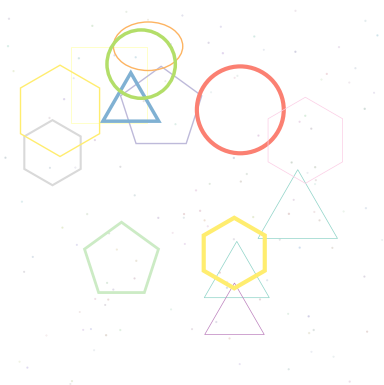[{"shape": "triangle", "thickness": 0.5, "radius": 0.49, "center": [0.615, 0.276]}, {"shape": "triangle", "thickness": 0.5, "radius": 0.6, "center": [0.773, 0.44]}, {"shape": "square", "thickness": 0.5, "radius": 0.49, "center": [0.284, 0.779]}, {"shape": "pentagon", "thickness": 1, "radius": 0.55, "center": [0.418, 0.717]}, {"shape": "circle", "thickness": 3, "radius": 0.56, "center": [0.624, 0.715]}, {"shape": "triangle", "thickness": 2.5, "radius": 0.42, "center": [0.34, 0.727]}, {"shape": "oval", "thickness": 1, "radius": 0.45, "center": [0.385, 0.88]}, {"shape": "circle", "thickness": 2.5, "radius": 0.44, "center": [0.367, 0.833]}, {"shape": "hexagon", "thickness": 0.5, "radius": 0.56, "center": [0.793, 0.636]}, {"shape": "hexagon", "thickness": 1.5, "radius": 0.42, "center": [0.136, 0.603]}, {"shape": "triangle", "thickness": 0.5, "radius": 0.45, "center": [0.609, 0.176]}, {"shape": "pentagon", "thickness": 2, "radius": 0.5, "center": [0.316, 0.322]}, {"shape": "hexagon", "thickness": 1, "radius": 0.59, "center": [0.156, 0.712]}, {"shape": "hexagon", "thickness": 3, "radius": 0.46, "center": [0.608, 0.343]}]